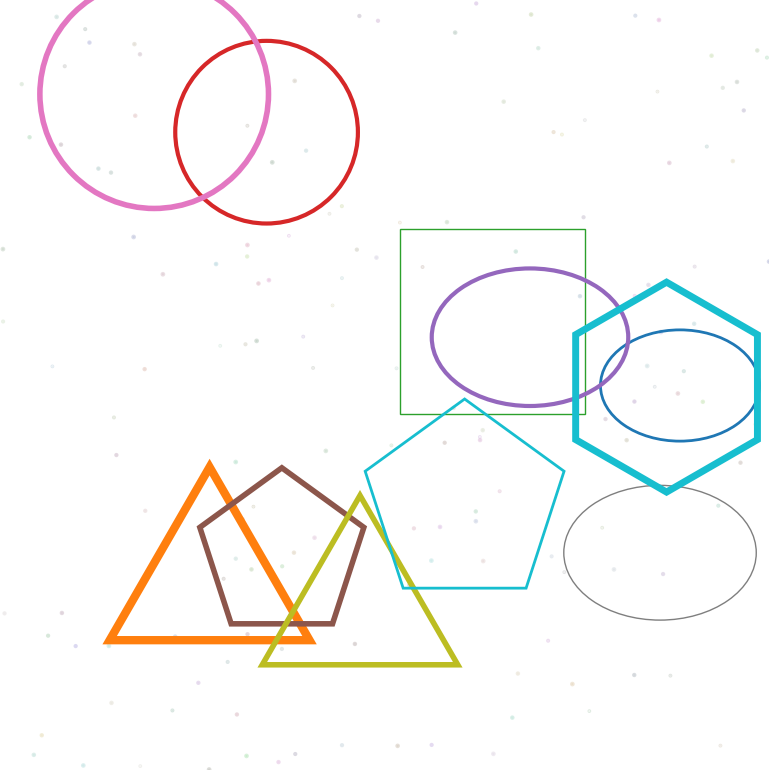[{"shape": "oval", "thickness": 1, "radius": 0.52, "center": [0.883, 0.499]}, {"shape": "triangle", "thickness": 3, "radius": 0.75, "center": [0.272, 0.244]}, {"shape": "square", "thickness": 0.5, "radius": 0.6, "center": [0.639, 0.582]}, {"shape": "circle", "thickness": 1.5, "radius": 0.59, "center": [0.346, 0.828]}, {"shape": "oval", "thickness": 1.5, "radius": 0.64, "center": [0.688, 0.562]}, {"shape": "pentagon", "thickness": 2, "radius": 0.56, "center": [0.366, 0.28]}, {"shape": "circle", "thickness": 2, "radius": 0.74, "center": [0.2, 0.878]}, {"shape": "oval", "thickness": 0.5, "radius": 0.62, "center": [0.857, 0.282]}, {"shape": "triangle", "thickness": 2, "radius": 0.73, "center": [0.468, 0.21]}, {"shape": "hexagon", "thickness": 2.5, "radius": 0.68, "center": [0.866, 0.497]}, {"shape": "pentagon", "thickness": 1, "radius": 0.68, "center": [0.603, 0.346]}]